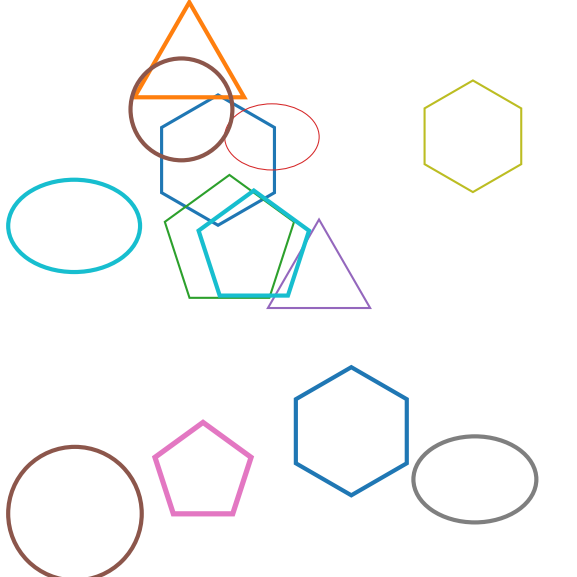[{"shape": "hexagon", "thickness": 1.5, "radius": 0.56, "center": [0.378, 0.722]}, {"shape": "hexagon", "thickness": 2, "radius": 0.55, "center": [0.608, 0.252]}, {"shape": "triangle", "thickness": 2, "radius": 0.55, "center": [0.328, 0.886]}, {"shape": "pentagon", "thickness": 1, "radius": 0.59, "center": [0.397, 0.579]}, {"shape": "oval", "thickness": 0.5, "radius": 0.41, "center": [0.471, 0.762]}, {"shape": "triangle", "thickness": 1, "radius": 0.51, "center": [0.552, 0.517]}, {"shape": "circle", "thickness": 2, "radius": 0.44, "center": [0.314, 0.81]}, {"shape": "circle", "thickness": 2, "radius": 0.58, "center": [0.13, 0.11]}, {"shape": "pentagon", "thickness": 2.5, "radius": 0.44, "center": [0.352, 0.18]}, {"shape": "oval", "thickness": 2, "radius": 0.53, "center": [0.822, 0.169]}, {"shape": "hexagon", "thickness": 1, "radius": 0.48, "center": [0.819, 0.763]}, {"shape": "oval", "thickness": 2, "radius": 0.57, "center": [0.128, 0.608]}, {"shape": "pentagon", "thickness": 2, "radius": 0.5, "center": [0.44, 0.569]}]